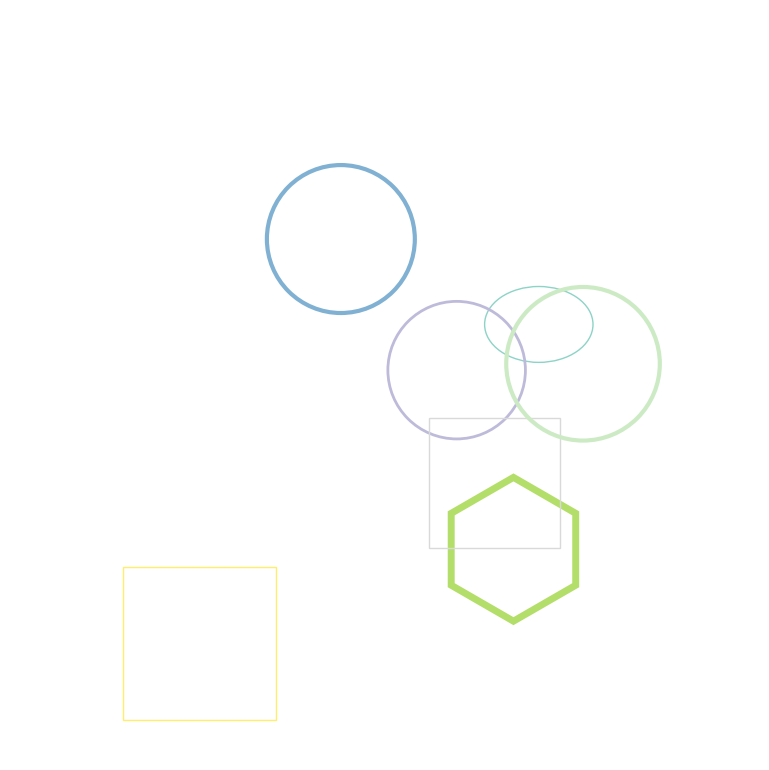[{"shape": "oval", "thickness": 0.5, "radius": 0.35, "center": [0.7, 0.579]}, {"shape": "circle", "thickness": 1, "radius": 0.45, "center": [0.593, 0.519]}, {"shape": "circle", "thickness": 1.5, "radius": 0.48, "center": [0.443, 0.69]}, {"shape": "hexagon", "thickness": 2.5, "radius": 0.47, "center": [0.667, 0.287]}, {"shape": "square", "thickness": 0.5, "radius": 0.42, "center": [0.642, 0.373]}, {"shape": "circle", "thickness": 1.5, "radius": 0.5, "center": [0.757, 0.528]}, {"shape": "square", "thickness": 0.5, "radius": 0.5, "center": [0.259, 0.165]}]